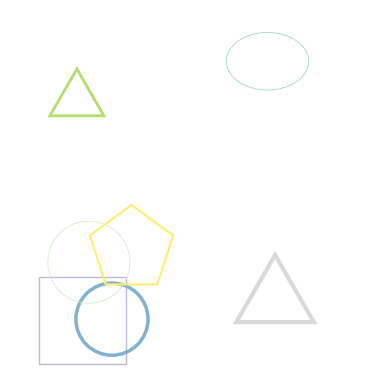[{"shape": "oval", "thickness": 0.5, "radius": 0.53, "center": [0.695, 0.841]}, {"shape": "square", "thickness": 1, "radius": 0.57, "center": [0.214, 0.167]}, {"shape": "circle", "thickness": 2.5, "radius": 0.47, "center": [0.291, 0.171]}, {"shape": "triangle", "thickness": 2, "radius": 0.41, "center": [0.2, 0.74]}, {"shape": "triangle", "thickness": 3, "radius": 0.58, "center": [0.715, 0.221]}, {"shape": "circle", "thickness": 0.5, "radius": 0.53, "center": [0.231, 0.319]}, {"shape": "pentagon", "thickness": 1.5, "radius": 0.57, "center": [0.342, 0.353]}]